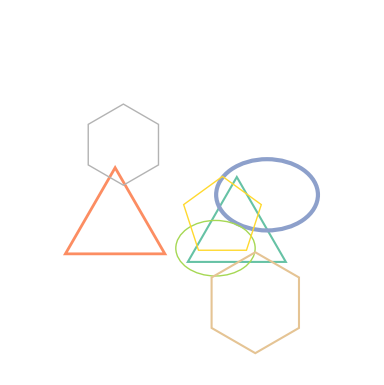[{"shape": "triangle", "thickness": 1.5, "radius": 0.73, "center": [0.615, 0.393]}, {"shape": "triangle", "thickness": 2, "radius": 0.75, "center": [0.299, 0.415]}, {"shape": "oval", "thickness": 3, "radius": 0.66, "center": [0.694, 0.494]}, {"shape": "oval", "thickness": 1, "radius": 0.52, "center": [0.56, 0.355]}, {"shape": "pentagon", "thickness": 1, "radius": 0.53, "center": [0.578, 0.436]}, {"shape": "hexagon", "thickness": 1.5, "radius": 0.66, "center": [0.663, 0.214]}, {"shape": "hexagon", "thickness": 1, "radius": 0.53, "center": [0.32, 0.624]}]